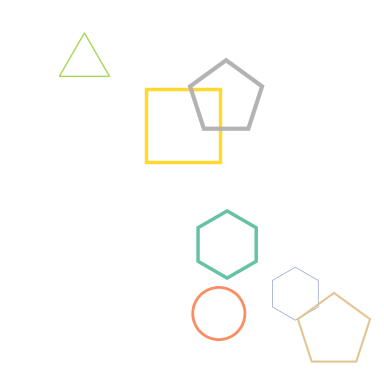[{"shape": "hexagon", "thickness": 2.5, "radius": 0.44, "center": [0.59, 0.365]}, {"shape": "circle", "thickness": 2, "radius": 0.34, "center": [0.568, 0.186]}, {"shape": "hexagon", "thickness": 0.5, "radius": 0.34, "center": [0.767, 0.237]}, {"shape": "triangle", "thickness": 1, "radius": 0.38, "center": [0.219, 0.839]}, {"shape": "square", "thickness": 2.5, "radius": 0.48, "center": [0.475, 0.674]}, {"shape": "pentagon", "thickness": 1.5, "radius": 0.49, "center": [0.867, 0.141]}, {"shape": "pentagon", "thickness": 3, "radius": 0.49, "center": [0.587, 0.745]}]